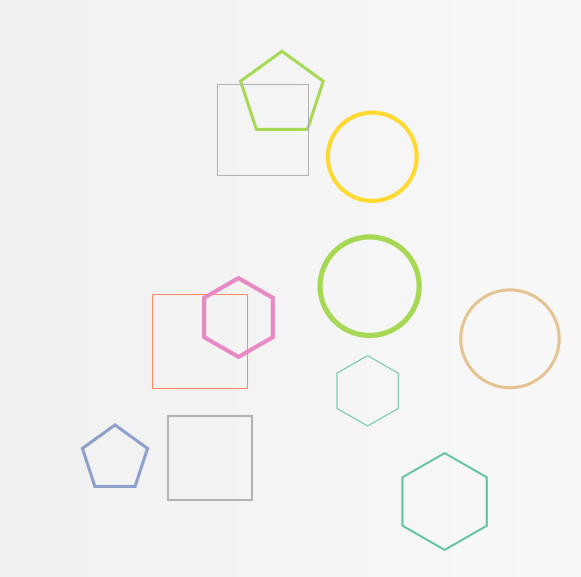[{"shape": "hexagon", "thickness": 1, "radius": 0.42, "center": [0.765, 0.131]}, {"shape": "hexagon", "thickness": 0.5, "radius": 0.3, "center": [0.632, 0.322]}, {"shape": "square", "thickness": 0.5, "radius": 0.41, "center": [0.344, 0.408]}, {"shape": "pentagon", "thickness": 1.5, "radius": 0.29, "center": [0.198, 0.204]}, {"shape": "hexagon", "thickness": 2, "radius": 0.34, "center": [0.41, 0.449]}, {"shape": "pentagon", "thickness": 1.5, "radius": 0.37, "center": [0.485, 0.836]}, {"shape": "circle", "thickness": 2.5, "radius": 0.43, "center": [0.636, 0.503]}, {"shape": "circle", "thickness": 2, "radius": 0.38, "center": [0.64, 0.728]}, {"shape": "circle", "thickness": 1.5, "radius": 0.42, "center": [0.877, 0.412]}, {"shape": "square", "thickness": 0.5, "radius": 0.39, "center": [0.451, 0.776]}, {"shape": "square", "thickness": 1, "radius": 0.36, "center": [0.361, 0.206]}]